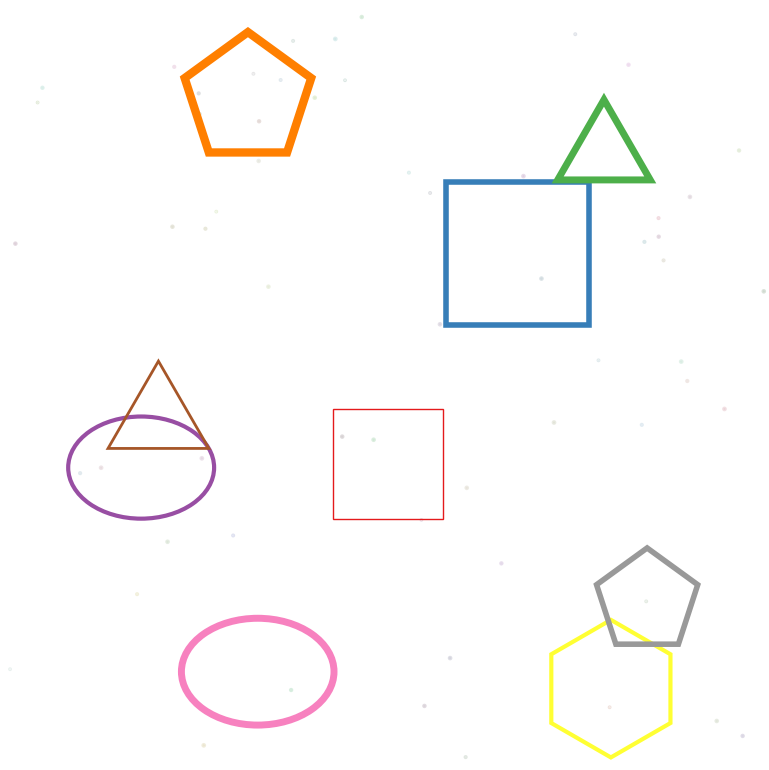[{"shape": "square", "thickness": 0.5, "radius": 0.36, "center": [0.504, 0.398]}, {"shape": "square", "thickness": 2, "radius": 0.46, "center": [0.672, 0.671]}, {"shape": "triangle", "thickness": 2.5, "radius": 0.35, "center": [0.784, 0.801]}, {"shape": "oval", "thickness": 1.5, "radius": 0.47, "center": [0.183, 0.393]}, {"shape": "pentagon", "thickness": 3, "radius": 0.43, "center": [0.322, 0.872]}, {"shape": "hexagon", "thickness": 1.5, "radius": 0.45, "center": [0.793, 0.106]}, {"shape": "triangle", "thickness": 1, "radius": 0.38, "center": [0.206, 0.455]}, {"shape": "oval", "thickness": 2.5, "radius": 0.5, "center": [0.335, 0.128]}, {"shape": "pentagon", "thickness": 2, "radius": 0.35, "center": [0.84, 0.219]}]